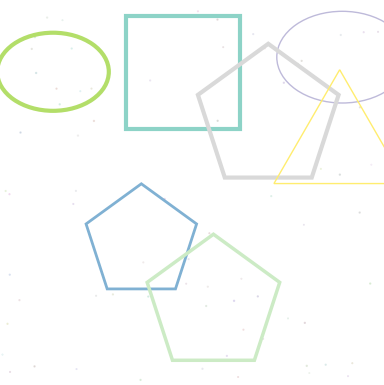[{"shape": "square", "thickness": 3, "radius": 0.74, "center": [0.476, 0.812]}, {"shape": "oval", "thickness": 1, "radius": 0.85, "center": [0.889, 0.852]}, {"shape": "pentagon", "thickness": 2, "radius": 0.75, "center": [0.367, 0.372]}, {"shape": "oval", "thickness": 3, "radius": 0.72, "center": [0.138, 0.814]}, {"shape": "pentagon", "thickness": 3, "radius": 0.96, "center": [0.697, 0.694]}, {"shape": "pentagon", "thickness": 2.5, "radius": 0.9, "center": [0.554, 0.211]}, {"shape": "triangle", "thickness": 1, "radius": 0.99, "center": [0.882, 0.622]}]